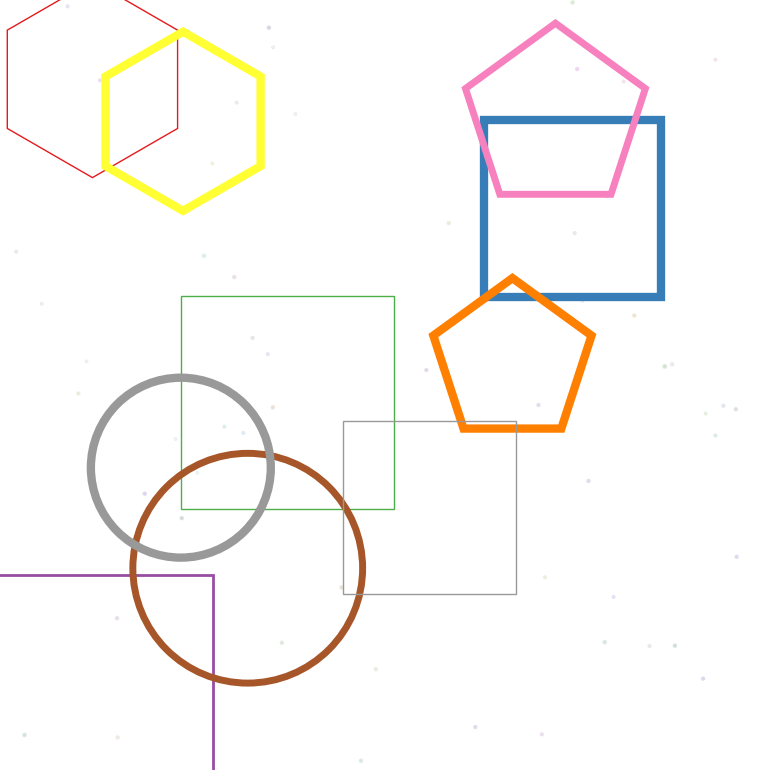[{"shape": "hexagon", "thickness": 0.5, "radius": 0.64, "center": [0.12, 0.897]}, {"shape": "square", "thickness": 3, "radius": 0.58, "center": [0.744, 0.729]}, {"shape": "square", "thickness": 0.5, "radius": 0.69, "center": [0.374, 0.478]}, {"shape": "square", "thickness": 1, "radius": 0.71, "center": [0.134, 0.111]}, {"shape": "pentagon", "thickness": 3, "radius": 0.54, "center": [0.665, 0.531]}, {"shape": "hexagon", "thickness": 3, "radius": 0.58, "center": [0.238, 0.843]}, {"shape": "circle", "thickness": 2.5, "radius": 0.75, "center": [0.322, 0.262]}, {"shape": "pentagon", "thickness": 2.5, "radius": 0.61, "center": [0.721, 0.847]}, {"shape": "circle", "thickness": 3, "radius": 0.58, "center": [0.235, 0.393]}, {"shape": "square", "thickness": 0.5, "radius": 0.56, "center": [0.558, 0.341]}]